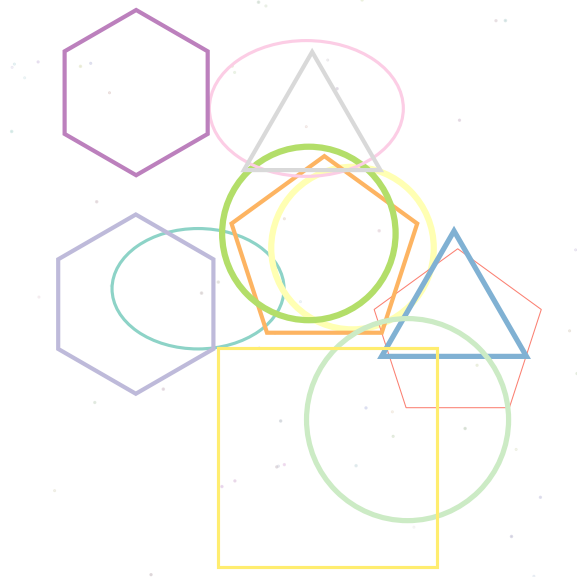[{"shape": "oval", "thickness": 1.5, "radius": 0.74, "center": [0.343, 0.499]}, {"shape": "circle", "thickness": 3, "radius": 0.7, "center": [0.61, 0.57]}, {"shape": "hexagon", "thickness": 2, "radius": 0.78, "center": [0.235, 0.473]}, {"shape": "pentagon", "thickness": 0.5, "radius": 0.76, "center": [0.793, 0.416]}, {"shape": "triangle", "thickness": 2.5, "radius": 0.72, "center": [0.786, 0.454]}, {"shape": "pentagon", "thickness": 2, "radius": 0.85, "center": [0.562, 0.56]}, {"shape": "circle", "thickness": 3, "radius": 0.75, "center": [0.535, 0.595]}, {"shape": "oval", "thickness": 1.5, "radius": 0.84, "center": [0.53, 0.811]}, {"shape": "triangle", "thickness": 2, "radius": 0.68, "center": [0.541, 0.773]}, {"shape": "hexagon", "thickness": 2, "radius": 0.72, "center": [0.236, 0.839]}, {"shape": "circle", "thickness": 2.5, "radius": 0.87, "center": [0.706, 0.273]}, {"shape": "square", "thickness": 1.5, "radius": 0.95, "center": [0.567, 0.207]}]